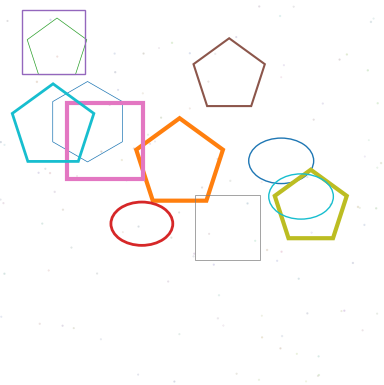[{"shape": "oval", "thickness": 1, "radius": 0.42, "center": [0.73, 0.582]}, {"shape": "hexagon", "thickness": 0.5, "radius": 0.52, "center": [0.227, 0.684]}, {"shape": "pentagon", "thickness": 3, "radius": 0.59, "center": [0.466, 0.575]}, {"shape": "pentagon", "thickness": 0.5, "radius": 0.41, "center": [0.148, 0.872]}, {"shape": "oval", "thickness": 2, "radius": 0.4, "center": [0.368, 0.419]}, {"shape": "square", "thickness": 1, "radius": 0.41, "center": [0.138, 0.891]}, {"shape": "pentagon", "thickness": 1.5, "radius": 0.49, "center": [0.595, 0.803]}, {"shape": "square", "thickness": 3, "radius": 0.49, "center": [0.272, 0.633]}, {"shape": "square", "thickness": 0.5, "radius": 0.42, "center": [0.59, 0.408]}, {"shape": "pentagon", "thickness": 3, "radius": 0.49, "center": [0.807, 0.461]}, {"shape": "oval", "thickness": 1, "radius": 0.42, "center": [0.782, 0.49]}, {"shape": "pentagon", "thickness": 2, "radius": 0.56, "center": [0.138, 0.671]}]